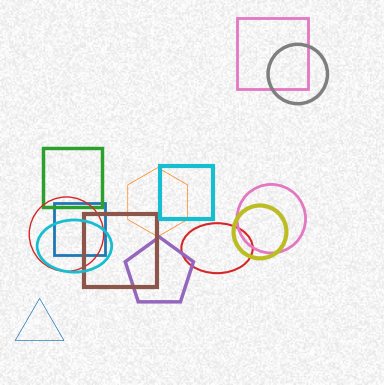[{"shape": "square", "thickness": 2, "radius": 0.34, "center": [0.207, 0.405]}, {"shape": "triangle", "thickness": 0.5, "radius": 0.37, "center": [0.103, 0.152]}, {"shape": "hexagon", "thickness": 0.5, "radius": 0.45, "center": [0.41, 0.475]}, {"shape": "square", "thickness": 2.5, "radius": 0.39, "center": [0.188, 0.539]}, {"shape": "circle", "thickness": 1, "radius": 0.48, "center": [0.173, 0.392]}, {"shape": "oval", "thickness": 1.5, "radius": 0.46, "center": [0.564, 0.355]}, {"shape": "pentagon", "thickness": 2.5, "radius": 0.47, "center": [0.414, 0.291]}, {"shape": "square", "thickness": 3, "radius": 0.47, "center": [0.313, 0.35]}, {"shape": "square", "thickness": 2, "radius": 0.46, "center": [0.707, 0.861]}, {"shape": "circle", "thickness": 2, "radius": 0.45, "center": [0.705, 0.432]}, {"shape": "circle", "thickness": 2.5, "radius": 0.39, "center": [0.773, 0.808]}, {"shape": "circle", "thickness": 3, "radius": 0.34, "center": [0.675, 0.398]}, {"shape": "oval", "thickness": 2, "radius": 0.48, "center": [0.193, 0.361]}, {"shape": "square", "thickness": 3, "radius": 0.35, "center": [0.485, 0.5]}]